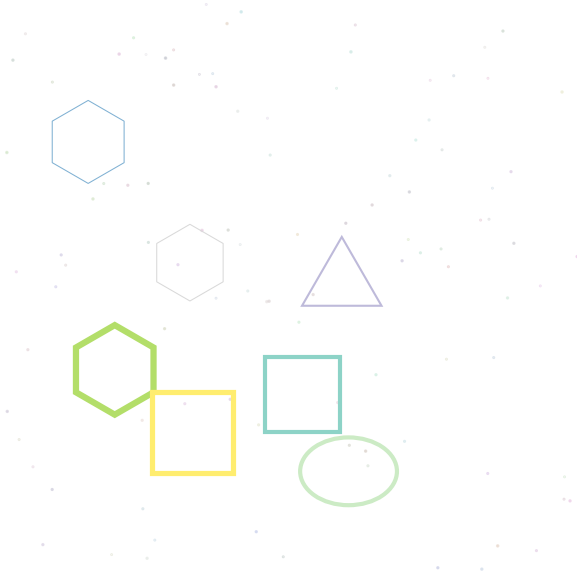[{"shape": "square", "thickness": 2, "radius": 0.32, "center": [0.523, 0.317]}, {"shape": "triangle", "thickness": 1, "radius": 0.4, "center": [0.592, 0.509]}, {"shape": "hexagon", "thickness": 0.5, "radius": 0.36, "center": [0.153, 0.753]}, {"shape": "hexagon", "thickness": 3, "radius": 0.39, "center": [0.199, 0.359]}, {"shape": "hexagon", "thickness": 0.5, "radius": 0.33, "center": [0.329, 0.544]}, {"shape": "oval", "thickness": 2, "radius": 0.42, "center": [0.604, 0.183]}, {"shape": "square", "thickness": 2.5, "radius": 0.35, "center": [0.333, 0.251]}]